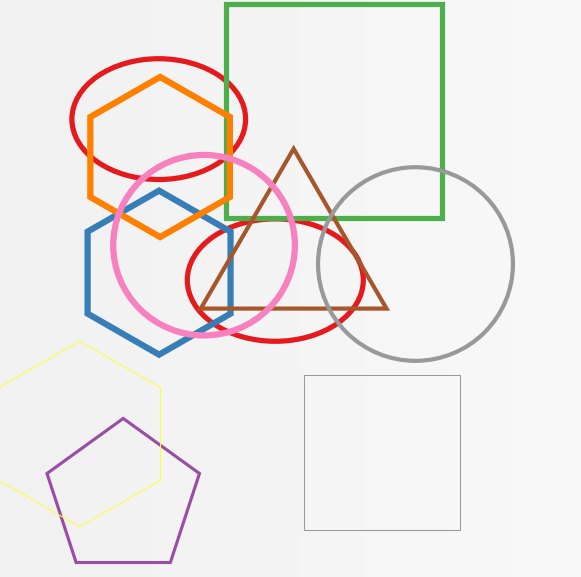[{"shape": "oval", "thickness": 2.5, "radius": 0.76, "center": [0.474, 0.514]}, {"shape": "oval", "thickness": 2.5, "radius": 0.75, "center": [0.273, 0.793]}, {"shape": "hexagon", "thickness": 3, "radius": 0.71, "center": [0.274, 0.527]}, {"shape": "square", "thickness": 2.5, "radius": 0.93, "center": [0.574, 0.807]}, {"shape": "pentagon", "thickness": 1.5, "radius": 0.69, "center": [0.212, 0.137]}, {"shape": "hexagon", "thickness": 3, "radius": 0.69, "center": [0.275, 0.727]}, {"shape": "hexagon", "thickness": 0.5, "radius": 0.8, "center": [0.137, 0.248]}, {"shape": "triangle", "thickness": 2, "radius": 0.92, "center": [0.505, 0.557]}, {"shape": "circle", "thickness": 3, "radius": 0.78, "center": [0.351, 0.575]}, {"shape": "circle", "thickness": 2, "radius": 0.84, "center": [0.715, 0.542]}, {"shape": "square", "thickness": 0.5, "radius": 0.67, "center": [0.658, 0.216]}]